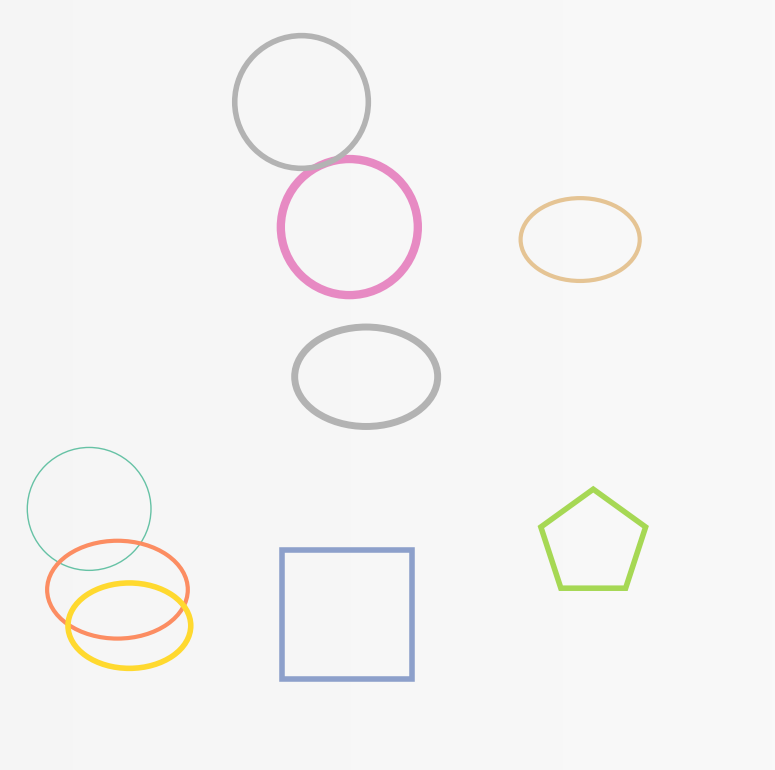[{"shape": "circle", "thickness": 0.5, "radius": 0.4, "center": [0.115, 0.339]}, {"shape": "oval", "thickness": 1.5, "radius": 0.45, "center": [0.152, 0.234]}, {"shape": "square", "thickness": 2, "radius": 0.42, "center": [0.448, 0.202]}, {"shape": "circle", "thickness": 3, "radius": 0.44, "center": [0.451, 0.705]}, {"shape": "pentagon", "thickness": 2, "radius": 0.36, "center": [0.765, 0.294]}, {"shape": "oval", "thickness": 2, "radius": 0.4, "center": [0.167, 0.187]}, {"shape": "oval", "thickness": 1.5, "radius": 0.38, "center": [0.749, 0.689]}, {"shape": "circle", "thickness": 2, "radius": 0.43, "center": [0.389, 0.868]}, {"shape": "oval", "thickness": 2.5, "radius": 0.46, "center": [0.472, 0.511]}]